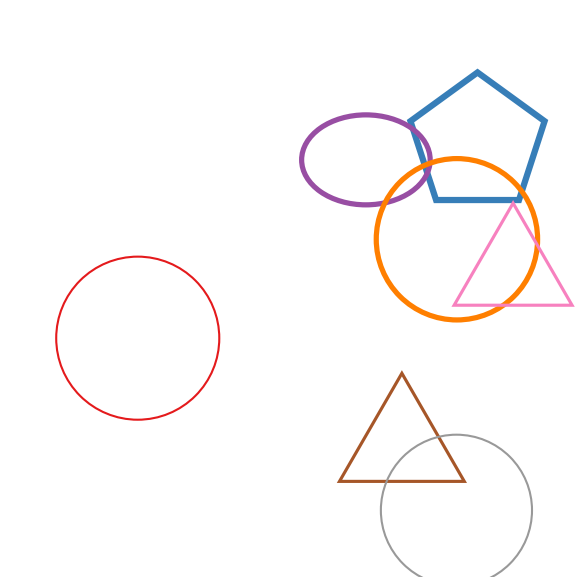[{"shape": "circle", "thickness": 1, "radius": 0.71, "center": [0.239, 0.414]}, {"shape": "pentagon", "thickness": 3, "radius": 0.61, "center": [0.827, 0.752]}, {"shape": "oval", "thickness": 2.5, "radius": 0.56, "center": [0.634, 0.722]}, {"shape": "circle", "thickness": 2.5, "radius": 0.7, "center": [0.791, 0.585]}, {"shape": "triangle", "thickness": 1.5, "radius": 0.62, "center": [0.696, 0.228]}, {"shape": "triangle", "thickness": 1.5, "radius": 0.59, "center": [0.888, 0.53]}, {"shape": "circle", "thickness": 1, "radius": 0.65, "center": [0.79, 0.116]}]